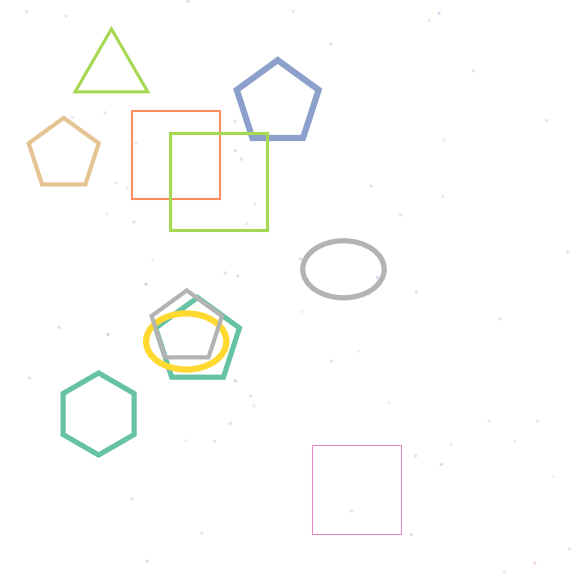[{"shape": "hexagon", "thickness": 2.5, "radius": 0.35, "center": [0.171, 0.282]}, {"shape": "pentagon", "thickness": 2.5, "radius": 0.38, "center": [0.342, 0.408]}, {"shape": "square", "thickness": 1, "radius": 0.38, "center": [0.304, 0.731]}, {"shape": "pentagon", "thickness": 3, "radius": 0.37, "center": [0.481, 0.82]}, {"shape": "square", "thickness": 0.5, "radius": 0.39, "center": [0.617, 0.151]}, {"shape": "triangle", "thickness": 1.5, "radius": 0.36, "center": [0.193, 0.876]}, {"shape": "square", "thickness": 1.5, "radius": 0.42, "center": [0.378, 0.685]}, {"shape": "oval", "thickness": 3, "radius": 0.35, "center": [0.322, 0.408]}, {"shape": "pentagon", "thickness": 2, "radius": 0.32, "center": [0.11, 0.731]}, {"shape": "pentagon", "thickness": 2, "radius": 0.32, "center": [0.323, 0.432]}, {"shape": "oval", "thickness": 2.5, "radius": 0.35, "center": [0.595, 0.533]}]